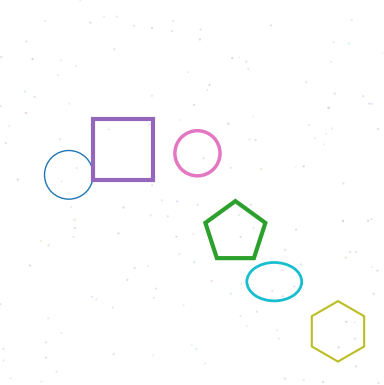[{"shape": "circle", "thickness": 1, "radius": 0.32, "center": [0.179, 0.546]}, {"shape": "pentagon", "thickness": 3, "radius": 0.41, "center": [0.611, 0.396]}, {"shape": "square", "thickness": 3, "radius": 0.39, "center": [0.32, 0.612]}, {"shape": "circle", "thickness": 2.5, "radius": 0.29, "center": [0.513, 0.602]}, {"shape": "hexagon", "thickness": 1.5, "radius": 0.39, "center": [0.878, 0.139]}, {"shape": "oval", "thickness": 2, "radius": 0.36, "center": [0.712, 0.268]}]